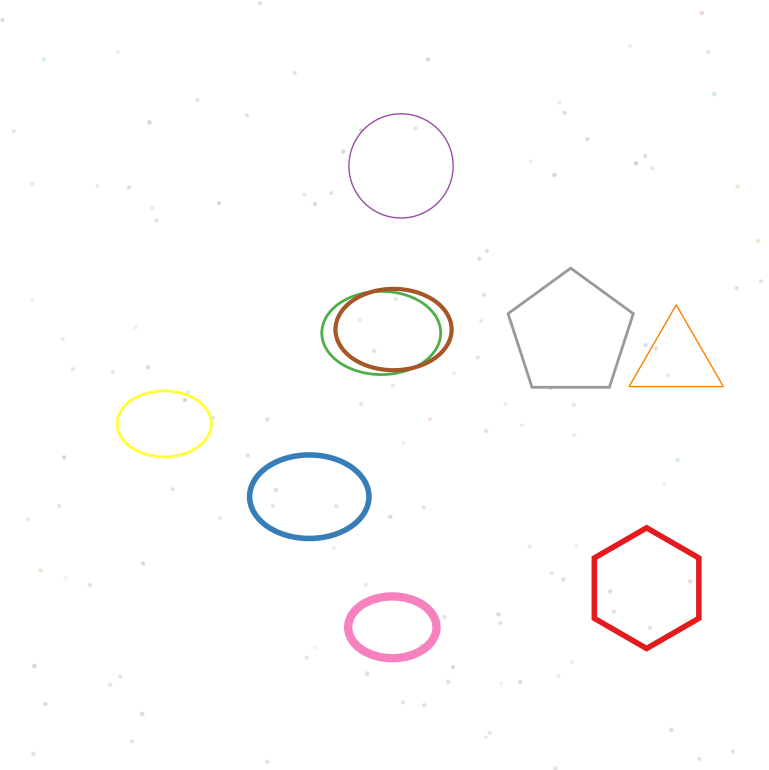[{"shape": "hexagon", "thickness": 2, "radius": 0.39, "center": [0.84, 0.236]}, {"shape": "oval", "thickness": 2, "radius": 0.39, "center": [0.402, 0.355]}, {"shape": "oval", "thickness": 1, "radius": 0.39, "center": [0.495, 0.568]}, {"shape": "circle", "thickness": 0.5, "radius": 0.34, "center": [0.521, 0.785]}, {"shape": "triangle", "thickness": 0.5, "radius": 0.35, "center": [0.878, 0.533]}, {"shape": "oval", "thickness": 1, "radius": 0.31, "center": [0.213, 0.45]}, {"shape": "oval", "thickness": 1.5, "radius": 0.38, "center": [0.511, 0.572]}, {"shape": "oval", "thickness": 3, "radius": 0.29, "center": [0.51, 0.185]}, {"shape": "pentagon", "thickness": 1, "radius": 0.43, "center": [0.741, 0.566]}]